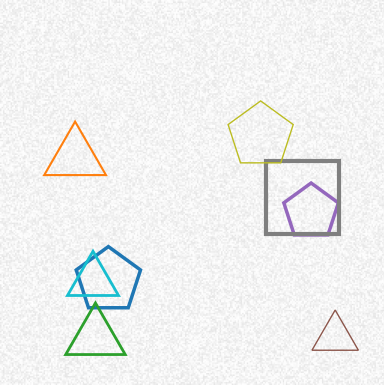[{"shape": "pentagon", "thickness": 2.5, "radius": 0.44, "center": [0.281, 0.272]}, {"shape": "triangle", "thickness": 1.5, "radius": 0.46, "center": [0.195, 0.592]}, {"shape": "triangle", "thickness": 2, "radius": 0.45, "center": [0.248, 0.124]}, {"shape": "pentagon", "thickness": 2.5, "radius": 0.37, "center": [0.808, 0.45]}, {"shape": "triangle", "thickness": 1, "radius": 0.35, "center": [0.871, 0.125]}, {"shape": "square", "thickness": 3, "radius": 0.47, "center": [0.785, 0.487]}, {"shape": "pentagon", "thickness": 1, "radius": 0.44, "center": [0.677, 0.649]}, {"shape": "triangle", "thickness": 2, "radius": 0.38, "center": [0.242, 0.271]}]